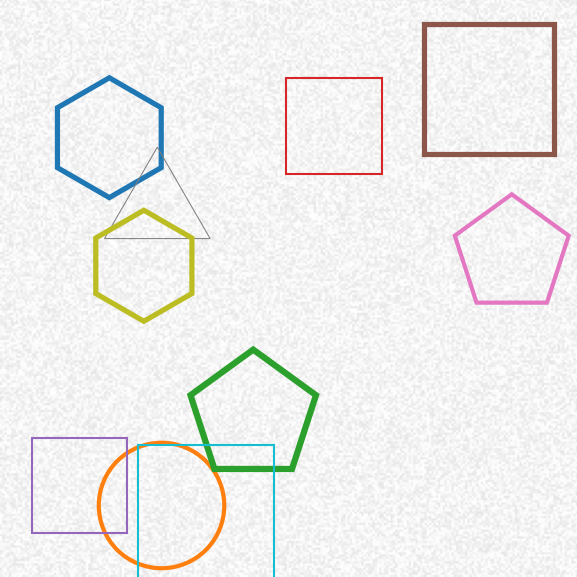[{"shape": "hexagon", "thickness": 2.5, "radius": 0.52, "center": [0.189, 0.761]}, {"shape": "circle", "thickness": 2, "radius": 0.54, "center": [0.28, 0.124]}, {"shape": "pentagon", "thickness": 3, "radius": 0.57, "center": [0.438, 0.28]}, {"shape": "square", "thickness": 1, "radius": 0.42, "center": [0.579, 0.781]}, {"shape": "square", "thickness": 1, "radius": 0.41, "center": [0.137, 0.158]}, {"shape": "square", "thickness": 2.5, "radius": 0.56, "center": [0.847, 0.845]}, {"shape": "pentagon", "thickness": 2, "radius": 0.52, "center": [0.886, 0.559]}, {"shape": "triangle", "thickness": 0.5, "radius": 0.53, "center": [0.272, 0.639]}, {"shape": "hexagon", "thickness": 2.5, "radius": 0.48, "center": [0.249, 0.539]}, {"shape": "square", "thickness": 1, "radius": 0.59, "center": [0.357, 0.11]}]